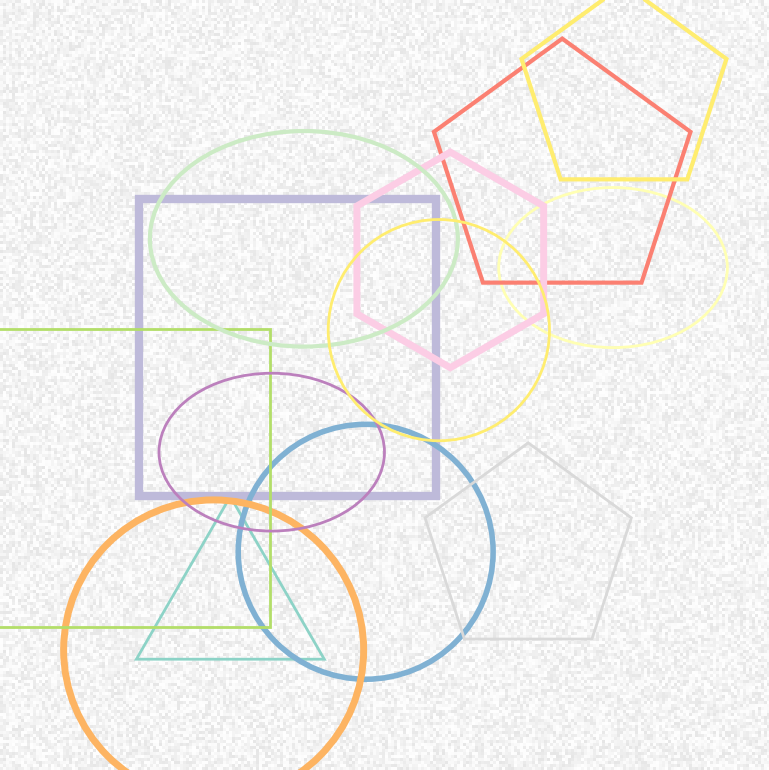[{"shape": "triangle", "thickness": 1, "radius": 0.7, "center": [0.299, 0.214]}, {"shape": "oval", "thickness": 1, "radius": 0.74, "center": [0.796, 0.653]}, {"shape": "square", "thickness": 3, "radius": 0.96, "center": [0.373, 0.548]}, {"shape": "pentagon", "thickness": 1.5, "radius": 0.88, "center": [0.73, 0.775]}, {"shape": "circle", "thickness": 2, "radius": 0.83, "center": [0.475, 0.283]}, {"shape": "circle", "thickness": 2.5, "radius": 0.97, "center": [0.277, 0.156]}, {"shape": "square", "thickness": 1, "radius": 0.97, "center": [0.157, 0.379]}, {"shape": "hexagon", "thickness": 2.5, "radius": 0.7, "center": [0.585, 0.662]}, {"shape": "pentagon", "thickness": 1, "radius": 0.7, "center": [0.686, 0.284]}, {"shape": "oval", "thickness": 1, "radius": 0.73, "center": [0.353, 0.413]}, {"shape": "oval", "thickness": 1.5, "radius": 1.0, "center": [0.395, 0.69]}, {"shape": "pentagon", "thickness": 1.5, "radius": 0.7, "center": [0.81, 0.88]}, {"shape": "circle", "thickness": 1, "radius": 0.72, "center": [0.57, 0.571]}]